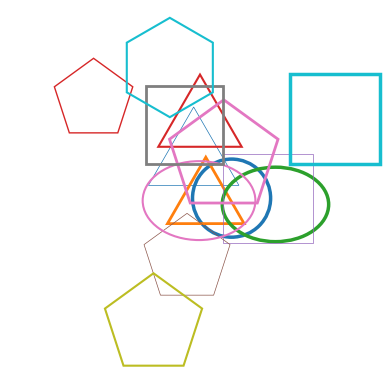[{"shape": "triangle", "thickness": 0.5, "radius": 0.68, "center": [0.503, 0.586]}, {"shape": "circle", "thickness": 2.5, "radius": 0.51, "center": [0.601, 0.485]}, {"shape": "triangle", "thickness": 2, "radius": 0.57, "center": [0.535, 0.477]}, {"shape": "oval", "thickness": 2.5, "radius": 0.69, "center": [0.715, 0.469]}, {"shape": "triangle", "thickness": 1.5, "radius": 0.63, "center": [0.519, 0.681]}, {"shape": "pentagon", "thickness": 1, "radius": 0.54, "center": [0.243, 0.741]}, {"shape": "square", "thickness": 0.5, "radius": 0.58, "center": [0.696, 0.484]}, {"shape": "pentagon", "thickness": 0.5, "radius": 0.59, "center": [0.486, 0.328]}, {"shape": "pentagon", "thickness": 2, "radius": 0.74, "center": [0.581, 0.593]}, {"shape": "oval", "thickness": 1.5, "radius": 0.73, "center": [0.517, 0.479]}, {"shape": "square", "thickness": 2, "radius": 0.5, "center": [0.479, 0.675]}, {"shape": "pentagon", "thickness": 1.5, "radius": 0.66, "center": [0.399, 0.158]}, {"shape": "square", "thickness": 2.5, "radius": 0.58, "center": [0.871, 0.692]}, {"shape": "hexagon", "thickness": 1.5, "radius": 0.65, "center": [0.441, 0.825]}]